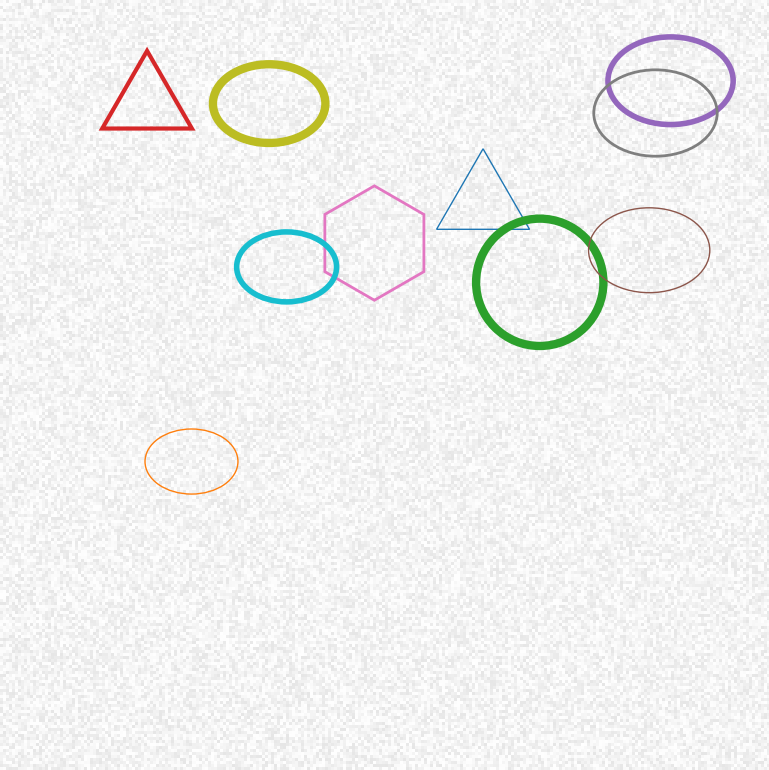[{"shape": "triangle", "thickness": 0.5, "radius": 0.35, "center": [0.627, 0.737]}, {"shape": "oval", "thickness": 0.5, "radius": 0.3, "center": [0.249, 0.401]}, {"shape": "circle", "thickness": 3, "radius": 0.41, "center": [0.701, 0.633]}, {"shape": "triangle", "thickness": 1.5, "radius": 0.34, "center": [0.191, 0.867]}, {"shape": "oval", "thickness": 2, "radius": 0.41, "center": [0.871, 0.895]}, {"shape": "oval", "thickness": 0.5, "radius": 0.39, "center": [0.843, 0.675]}, {"shape": "hexagon", "thickness": 1, "radius": 0.37, "center": [0.486, 0.684]}, {"shape": "oval", "thickness": 1, "radius": 0.4, "center": [0.851, 0.853]}, {"shape": "oval", "thickness": 3, "radius": 0.37, "center": [0.35, 0.865]}, {"shape": "oval", "thickness": 2, "radius": 0.32, "center": [0.372, 0.653]}]